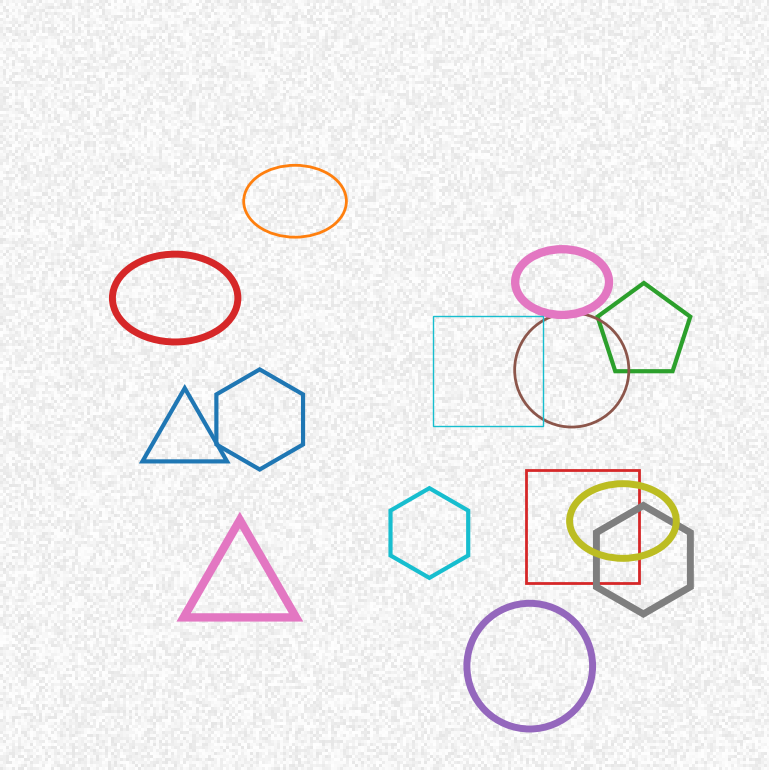[{"shape": "hexagon", "thickness": 1.5, "radius": 0.32, "center": [0.337, 0.455]}, {"shape": "triangle", "thickness": 1.5, "radius": 0.32, "center": [0.24, 0.432]}, {"shape": "oval", "thickness": 1, "radius": 0.33, "center": [0.383, 0.739]}, {"shape": "pentagon", "thickness": 1.5, "radius": 0.32, "center": [0.836, 0.569]}, {"shape": "oval", "thickness": 2.5, "radius": 0.41, "center": [0.227, 0.613]}, {"shape": "square", "thickness": 1, "radius": 0.37, "center": [0.757, 0.317]}, {"shape": "circle", "thickness": 2.5, "radius": 0.41, "center": [0.688, 0.135]}, {"shape": "circle", "thickness": 1, "radius": 0.37, "center": [0.743, 0.52]}, {"shape": "oval", "thickness": 3, "radius": 0.3, "center": [0.73, 0.634]}, {"shape": "triangle", "thickness": 3, "radius": 0.42, "center": [0.312, 0.24]}, {"shape": "hexagon", "thickness": 2.5, "radius": 0.35, "center": [0.836, 0.273]}, {"shape": "oval", "thickness": 2.5, "radius": 0.35, "center": [0.809, 0.323]}, {"shape": "square", "thickness": 0.5, "radius": 0.36, "center": [0.633, 0.518]}, {"shape": "hexagon", "thickness": 1.5, "radius": 0.29, "center": [0.558, 0.308]}]